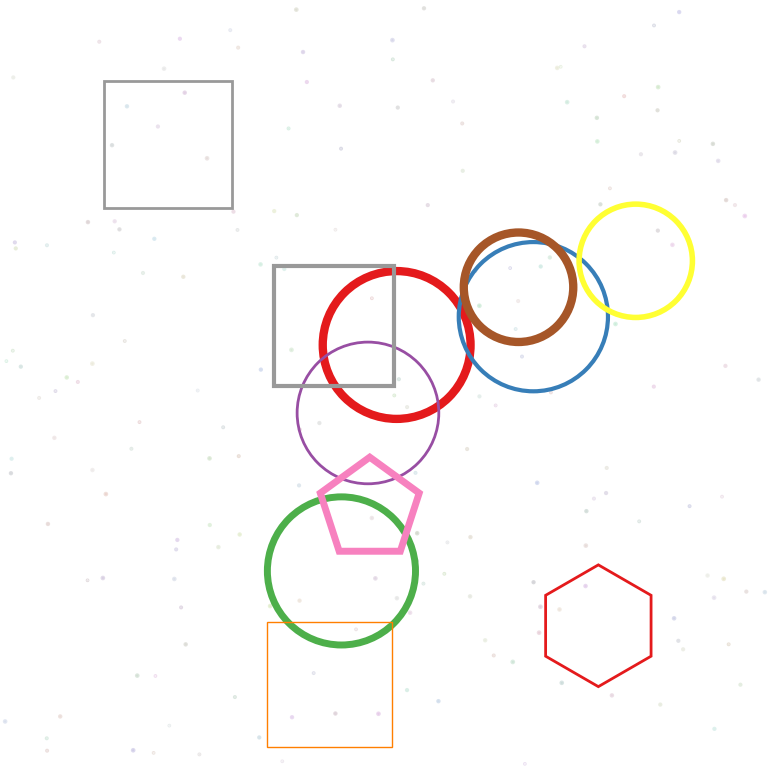[{"shape": "hexagon", "thickness": 1, "radius": 0.4, "center": [0.777, 0.187]}, {"shape": "circle", "thickness": 3, "radius": 0.48, "center": [0.515, 0.552]}, {"shape": "circle", "thickness": 1.5, "radius": 0.48, "center": [0.693, 0.589]}, {"shape": "circle", "thickness": 2.5, "radius": 0.48, "center": [0.443, 0.259]}, {"shape": "circle", "thickness": 1, "radius": 0.46, "center": [0.478, 0.464]}, {"shape": "square", "thickness": 0.5, "radius": 0.4, "center": [0.428, 0.111]}, {"shape": "circle", "thickness": 2, "radius": 0.37, "center": [0.826, 0.661]}, {"shape": "circle", "thickness": 3, "radius": 0.36, "center": [0.673, 0.627]}, {"shape": "pentagon", "thickness": 2.5, "radius": 0.34, "center": [0.48, 0.339]}, {"shape": "square", "thickness": 1, "radius": 0.41, "center": [0.218, 0.812]}, {"shape": "square", "thickness": 1.5, "radius": 0.39, "center": [0.434, 0.576]}]